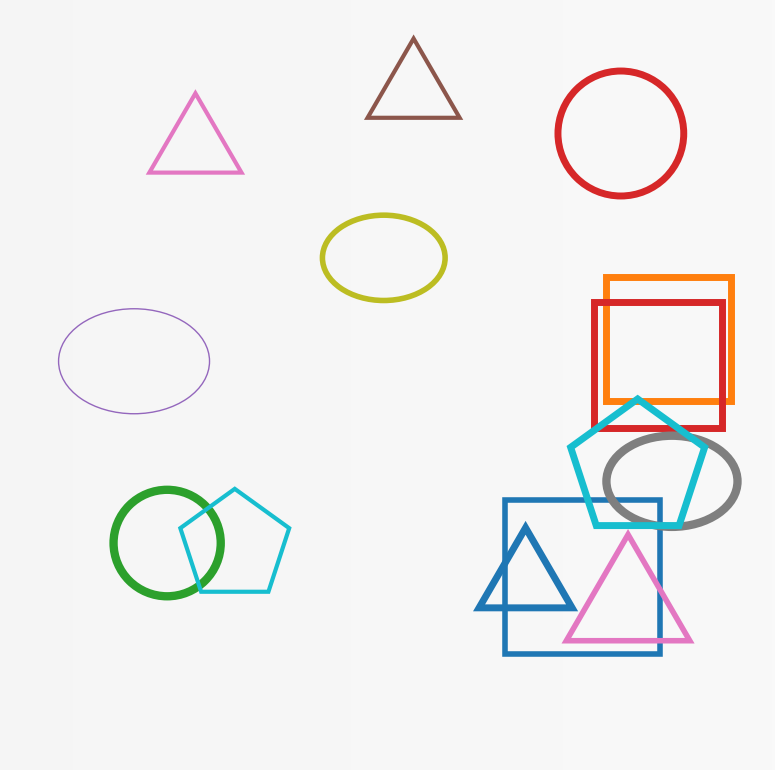[{"shape": "square", "thickness": 2, "radius": 0.5, "center": [0.752, 0.25]}, {"shape": "triangle", "thickness": 2.5, "radius": 0.35, "center": [0.678, 0.245]}, {"shape": "square", "thickness": 2.5, "radius": 0.4, "center": [0.862, 0.56]}, {"shape": "circle", "thickness": 3, "radius": 0.35, "center": [0.216, 0.295]}, {"shape": "circle", "thickness": 2.5, "radius": 0.41, "center": [0.801, 0.827]}, {"shape": "square", "thickness": 2.5, "radius": 0.41, "center": [0.849, 0.526]}, {"shape": "oval", "thickness": 0.5, "radius": 0.49, "center": [0.173, 0.531]}, {"shape": "triangle", "thickness": 1.5, "radius": 0.34, "center": [0.534, 0.881]}, {"shape": "triangle", "thickness": 2, "radius": 0.46, "center": [0.81, 0.214]}, {"shape": "triangle", "thickness": 1.5, "radius": 0.34, "center": [0.252, 0.81]}, {"shape": "oval", "thickness": 3, "radius": 0.42, "center": [0.867, 0.375]}, {"shape": "oval", "thickness": 2, "radius": 0.4, "center": [0.495, 0.665]}, {"shape": "pentagon", "thickness": 2.5, "radius": 0.45, "center": [0.823, 0.391]}, {"shape": "pentagon", "thickness": 1.5, "radius": 0.37, "center": [0.303, 0.291]}]